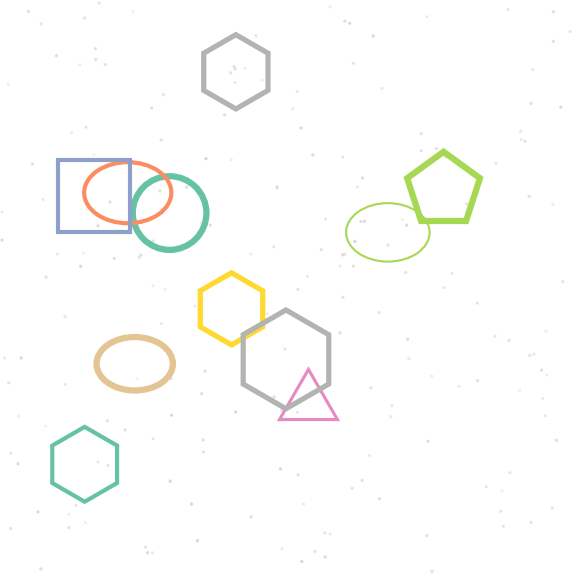[{"shape": "hexagon", "thickness": 2, "radius": 0.32, "center": [0.147, 0.195]}, {"shape": "circle", "thickness": 3, "radius": 0.32, "center": [0.294, 0.63]}, {"shape": "oval", "thickness": 2, "radius": 0.38, "center": [0.221, 0.665]}, {"shape": "square", "thickness": 2, "radius": 0.31, "center": [0.163, 0.659]}, {"shape": "triangle", "thickness": 1.5, "radius": 0.29, "center": [0.534, 0.302]}, {"shape": "pentagon", "thickness": 3, "radius": 0.33, "center": [0.768, 0.67]}, {"shape": "oval", "thickness": 1, "radius": 0.36, "center": [0.672, 0.597]}, {"shape": "hexagon", "thickness": 2.5, "radius": 0.31, "center": [0.401, 0.464]}, {"shape": "oval", "thickness": 3, "radius": 0.33, "center": [0.233, 0.369]}, {"shape": "hexagon", "thickness": 2.5, "radius": 0.32, "center": [0.408, 0.875]}, {"shape": "hexagon", "thickness": 2.5, "radius": 0.43, "center": [0.495, 0.377]}]